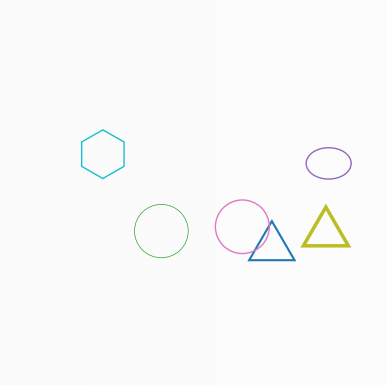[{"shape": "triangle", "thickness": 1.5, "radius": 0.34, "center": [0.702, 0.358]}, {"shape": "circle", "thickness": 0.5, "radius": 0.35, "center": [0.416, 0.4]}, {"shape": "oval", "thickness": 1, "radius": 0.29, "center": [0.848, 0.576]}, {"shape": "circle", "thickness": 1, "radius": 0.35, "center": [0.625, 0.411]}, {"shape": "triangle", "thickness": 2.5, "radius": 0.34, "center": [0.841, 0.395]}, {"shape": "hexagon", "thickness": 1, "radius": 0.32, "center": [0.265, 0.6]}]